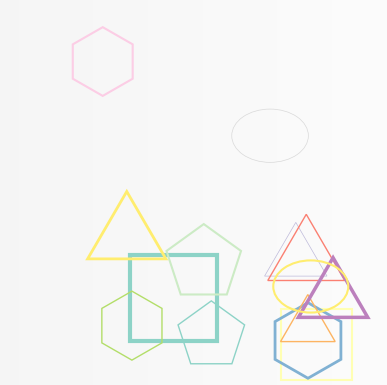[{"shape": "square", "thickness": 3, "radius": 0.56, "center": [0.449, 0.226]}, {"shape": "pentagon", "thickness": 1, "radius": 0.45, "center": [0.545, 0.128]}, {"shape": "square", "thickness": 1.5, "radius": 0.46, "center": [0.817, 0.106]}, {"shape": "triangle", "thickness": 0.5, "radius": 0.47, "center": [0.763, 0.329]}, {"shape": "triangle", "thickness": 1, "radius": 0.57, "center": [0.79, 0.329]}, {"shape": "hexagon", "thickness": 2, "radius": 0.49, "center": [0.795, 0.116]}, {"shape": "triangle", "thickness": 1, "radius": 0.41, "center": [0.794, 0.153]}, {"shape": "hexagon", "thickness": 1, "radius": 0.45, "center": [0.34, 0.154]}, {"shape": "hexagon", "thickness": 1.5, "radius": 0.45, "center": [0.265, 0.84]}, {"shape": "oval", "thickness": 0.5, "radius": 0.49, "center": [0.697, 0.647]}, {"shape": "triangle", "thickness": 2.5, "radius": 0.52, "center": [0.86, 0.227]}, {"shape": "pentagon", "thickness": 1.5, "radius": 0.51, "center": [0.526, 0.317]}, {"shape": "triangle", "thickness": 2, "radius": 0.58, "center": [0.327, 0.386]}, {"shape": "oval", "thickness": 1.5, "radius": 0.48, "center": [0.802, 0.256]}]